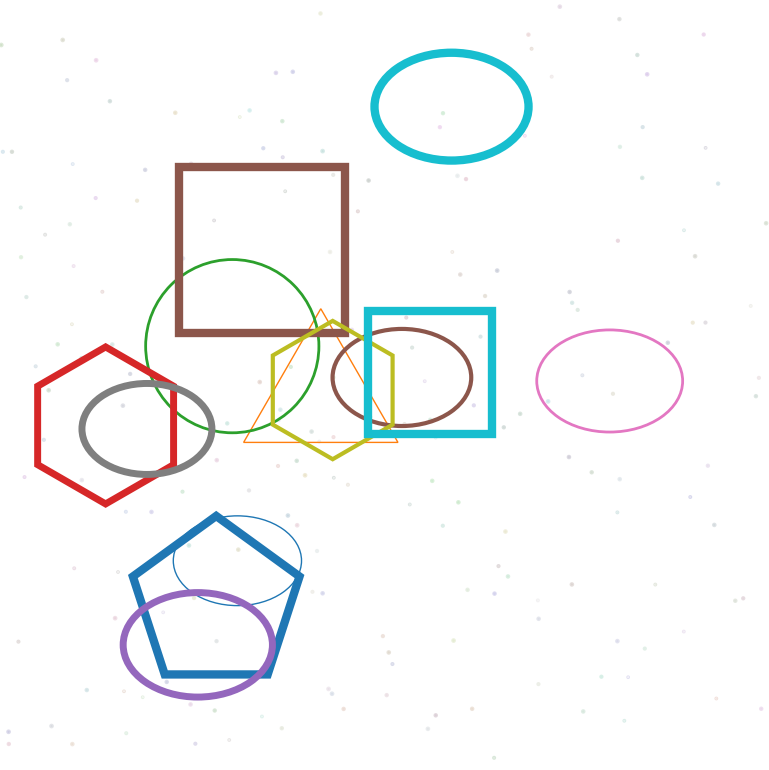[{"shape": "pentagon", "thickness": 3, "radius": 0.57, "center": [0.281, 0.216]}, {"shape": "oval", "thickness": 0.5, "radius": 0.42, "center": [0.308, 0.272]}, {"shape": "triangle", "thickness": 0.5, "radius": 0.58, "center": [0.417, 0.483]}, {"shape": "circle", "thickness": 1, "radius": 0.56, "center": [0.302, 0.55]}, {"shape": "hexagon", "thickness": 2.5, "radius": 0.51, "center": [0.137, 0.447]}, {"shape": "oval", "thickness": 2.5, "radius": 0.48, "center": [0.257, 0.163]}, {"shape": "oval", "thickness": 1.5, "radius": 0.45, "center": [0.522, 0.51]}, {"shape": "square", "thickness": 3, "radius": 0.54, "center": [0.34, 0.676]}, {"shape": "oval", "thickness": 1, "radius": 0.47, "center": [0.792, 0.505]}, {"shape": "oval", "thickness": 2.5, "radius": 0.42, "center": [0.191, 0.443]}, {"shape": "hexagon", "thickness": 1.5, "radius": 0.45, "center": [0.432, 0.493]}, {"shape": "square", "thickness": 3, "radius": 0.4, "center": [0.559, 0.516]}, {"shape": "oval", "thickness": 3, "radius": 0.5, "center": [0.586, 0.861]}]